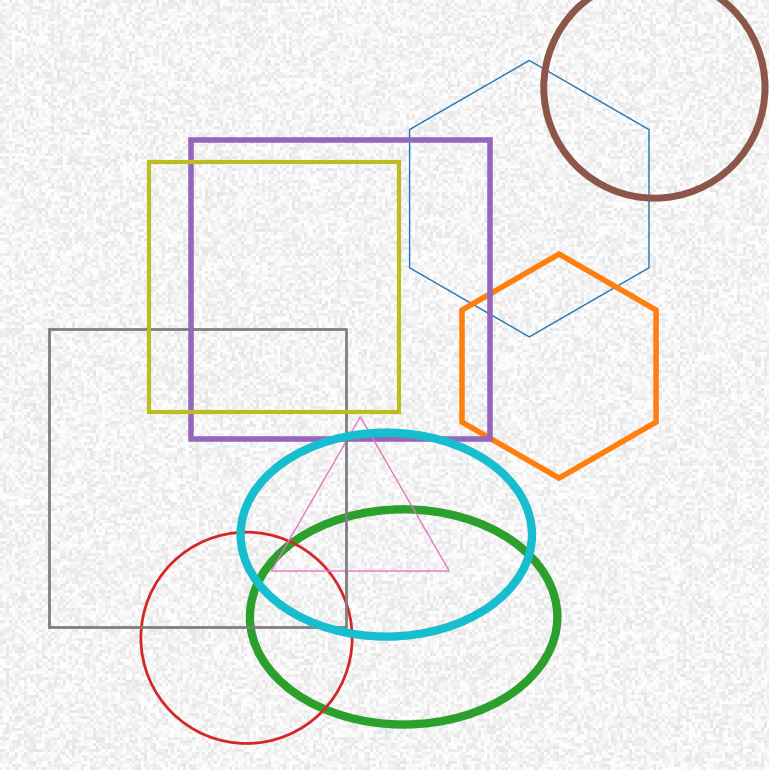[{"shape": "hexagon", "thickness": 0.5, "radius": 0.9, "center": [0.687, 0.742]}, {"shape": "hexagon", "thickness": 2, "radius": 0.73, "center": [0.726, 0.525]}, {"shape": "oval", "thickness": 3, "radius": 1.0, "center": [0.524, 0.199]}, {"shape": "circle", "thickness": 1, "radius": 0.69, "center": [0.32, 0.172]}, {"shape": "square", "thickness": 2, "radius": 0.97, "center": [0.442, 0.624]}, {"shape": "circle", "thickness": 2.5, "radius": 0.72, "center": [0.85, 0.886]}, {"shape": "triangle", "thickness": 0.5, "radius": 0.67, "center": [0.468, 0.325]}, {"shape": "square", "thickness": 1, "radius": 0.96, "center": [0.256, 0.379]}, {"shape": "square", "thickness": 1.5, "radius": 0.81, "center": [0.356, 0.628]}, {"shape": "oval", "thickness": 3, "radius": 0.95, "center": [0.502, 0.306]}]